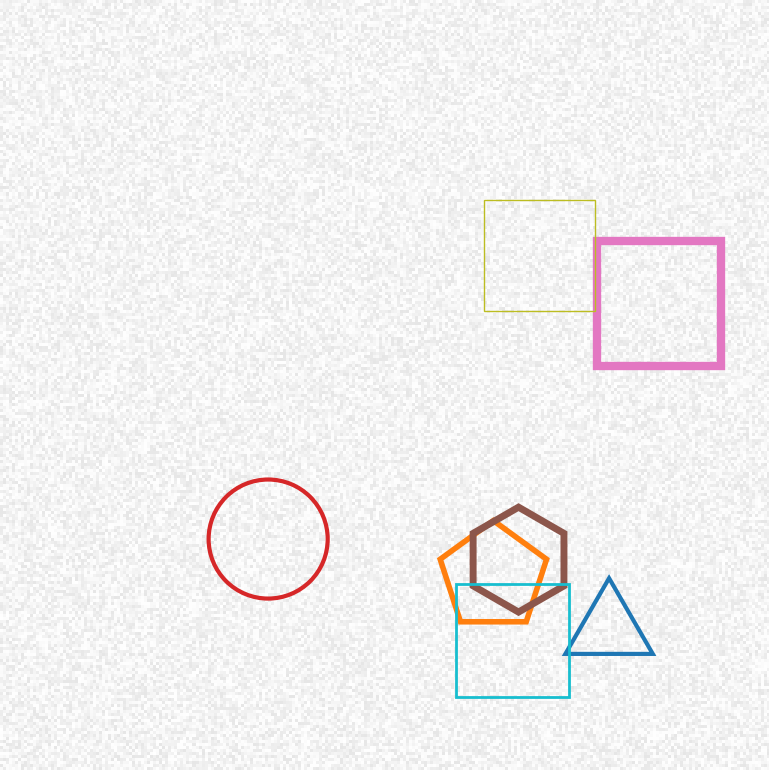[{"shape": "triangle", "thickness": 1.5, "radius": 0.33, "center": [0.791, 0.184]}, {"shape": "pentagon", "thickness": 2, "radius": 0.36, "center": [0.641, 0.251]}, {"shape": "circle", "thickness": 1.5, "radius": 0.39, "center": [0.348, 0.3]}, {"shape": "hexagon", "thickness": 2.5, "radius": 0.34, "center": [0.673, 0.273]}, {"shape": "square", "thickness": 3, "radius": 0.4, "center": [0.856, 0.606]}, {"shape": "square", "thickness": 0.5, "radius": 0.36, "center": [0.701, 0.668]}, {"shape": "square", "thickness": 1, "radius": 0.37, "center": [0.666, 0.168]}]